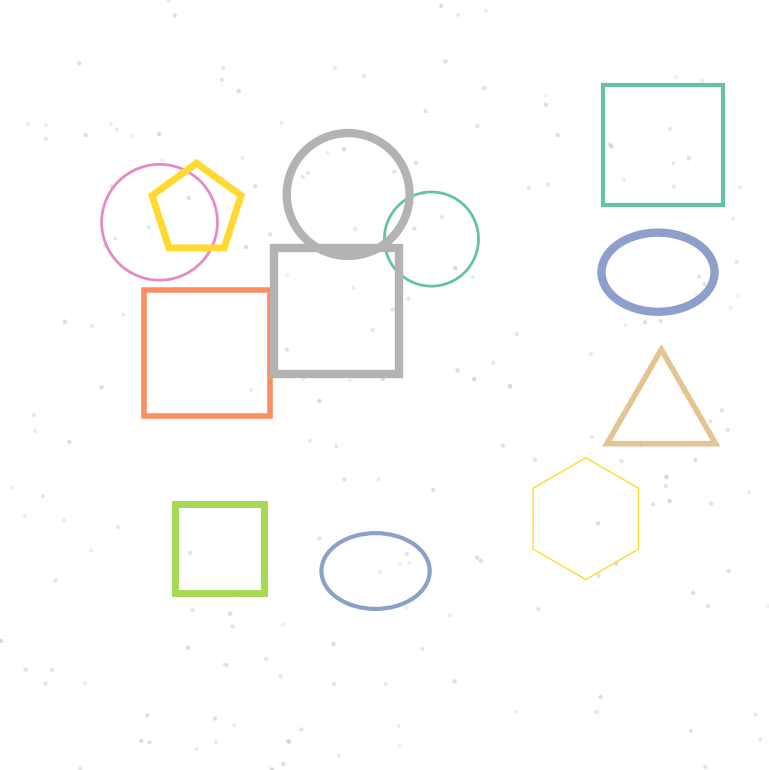[{"shape": "square", "thickness": 1.5, "radius": 0.39, "center": [0.861, 0.811]}, {"shape": "circle", "thickness": 1, "radius": 0.31, "center": [0.56, 0.69]}, {"shape": "square", "thickness": 2, "radius": 0.41, "center": [0.269, 0.541]}, {"shape": "oval", "thickness": 1.5, "radius": 0.35, "center": [0.488, 0.258]}, {"shape": "oval", "thickness": 3, "radius": 0.37, "center": [0.855, 0.646]}, {"shape": "circle", "thickness": 1, "radius": 0.38, "center": [0.207, 0.711]}, {"shape": "square", "thickness": 2.5, "radius": 0.29, "center": [0.285, 0.288]}, {"shape": "pentagon", "thickness": 2.5, "radius": 0.3, "center": [0.255, 0.727]}, {"shape": "hexagon", "thickness": 0.5, "radius": 0.4, "center": [0.761, 0.326]}, {"shape": "triangle", "thickness": 2, "radius": 0.41, "center": [0.859, 0.465]}, {"shape": "square", "thickness": 3, "radius": 0.41, "center": [0.437, 0.596]}, {"shape": "circle", "thickness": 3, "radius": 0.4, "center": [0.452, 0.747]}]